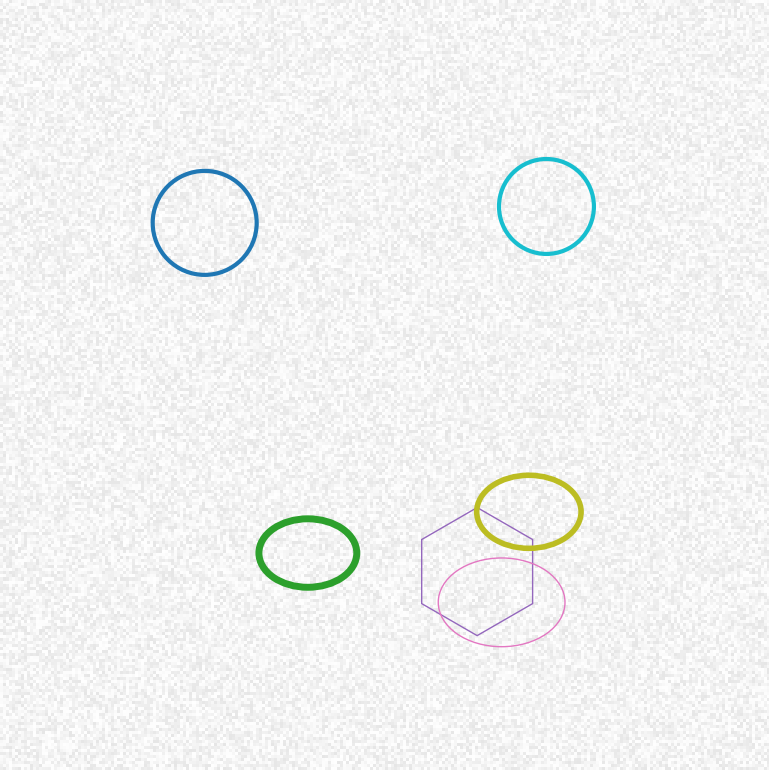[{"shape": "circle", "thickness": 1.5, "radius": 0.34, "center": [0.266, 0.711]}, {"shape": "oval", "thickness": 2.5, "radius": 0.32, "center": [0.4, 0.282]}, {"shape": "hexagon", "thickness": 0.5, "radius": 0.42, "center": [0.62, 0.258]}, {"shape": "oval", "thickness": 0.5, "radius": 0.41, "center": [0.651, 0.218]}, {"shape": "oval", "thickness": 2, "radius": 0.34, "center": [0.687, 0.335]}, {"shape": "circle", "thickness": 1.5, "radius": 0.31, "center": [0.71, 0.732]}]